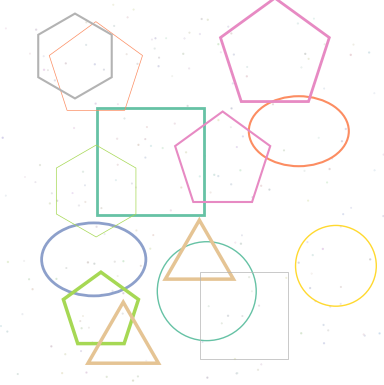[{"shape": "square", "thickness": 2, "radius": 0.7, "center": [0.391, 0.58]}, {"shape": "circle", "thickness": 1, "radius": 0.64, "center": [0.537, 0.244]}, {"shape": "oval", "thickness": 1.5, "radius": 0.65, "center": [0.776, 0.659]}, {"shape": "pentagon", "thickness": 0.5, "radius": 0.64, "center": [0.249, 0.816]}, {"shape": "oval", "thickness": 2, "radius": 0.68, "center": [0.243, 0.326]}, {"shape": "pentagon", "thickness": 2, "radius": 0.74, "center": [0.714, 0.856]}, {"shape": "pentagon", "thickness": 1.5, "radius": 0.65, "center": [0.578, 0.58]}, {"shape": "hexagon", "thickness": 0.5, "radius": 0.6, "center": [0.25, 0.504]}, {"shape": "pentagon", "thickness": 2.5, "radius": 0.51, "center": [0.262, 0.19]}, {"shape": "circle", "thickness": 1, "radius": 0.52, "center": [0.873, 0.31]}, {"shape": "triangle", "thickness": 2.5, "radius": 0.51, "center": [0.518, 0.326]}, {"shape": "triangle", "thickness": 2.5, "radius": 0.53, "center": [0.32, 0.109]}, {"shape": "hexagon", "thickness": 1.5, "radius": 0.55, "center": [0.195, 0.855]}, {"shape": "square", "thickness": 0.5, "radius": 0.57, "center": [0.634, 0.181]}]